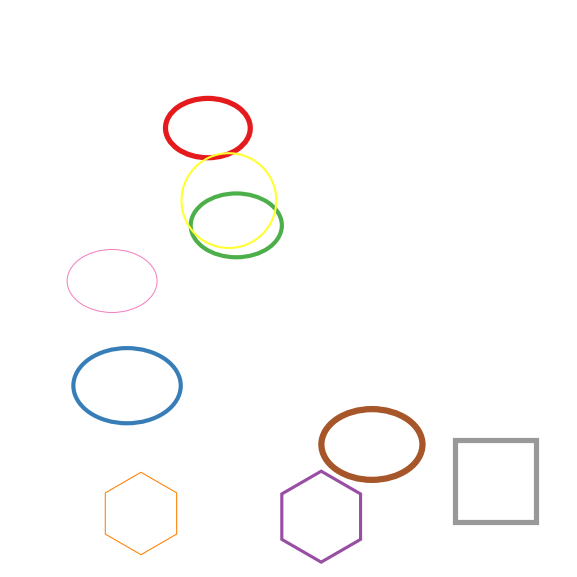[{"shape": "oval", "thickness": 2.5, "radius": 0.37, "center": [0.36, 0.777]}, {"shape": "oval", "thickness": 2, "radius": 0.46, "center": [0.22, 0.331]}, {"shape": "oval", "thickness": 2, "radius": 0.39, "center": [0.409, 0.609]}, {"shape": "hexagon", "thickness": 1.5, "radius": 0.39, "center": [0.556, 0.104]}, {"shape": "hexagon", "thickness": 0.5, "radius": 0.36, "center": [0.244, 0.11]}, {"shape": "circle", "thickness": 1, "radius": 0.41, "center": [0.396, 0.652]}, {"shape": "oval", "thickness": 3, "radius": 0.44, "center": [0.644, 0.229]}, {"shape": "oval", "thickness": 0.5, "radius": 0.39, "center": [0.194, 0.513]}, {"shape": "square", "thickness": 2.5, "radius": 0.35, "center": [0.858, 0.166]}]